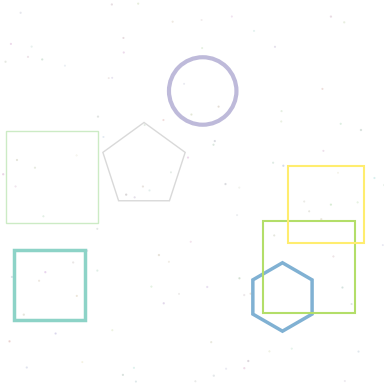[{"shape": "square", "thickness": 2.5, "radius": 0.46, "center": [0.129, 0.259]}, {"shape": "circle", "thickness": 3, "radius": 0.44, "center": [0.527, 0.764]}, {"shape": "hexagon", "thickness": 2.5, "radius": 0.44, "center": [0.734, 0.229]}, {"shape": "square", "thickness": 1.5, "radius": 0.6, "center": [0.803, 0.306]}, {"shape": "pentagon", "thickness": 1, "radius": 0.56, "center": [0.374, 0.569]}, {"shape": "square", "thickness": 1, "radius": 0.59, "center": [0.136, 0.54]}, {"shape": "square", "thickness": 1.5, "radius": 0.5, "center": [0.847, 0.469]}]